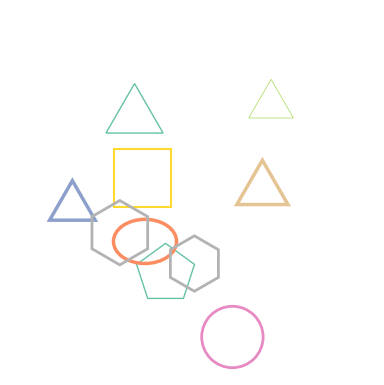[{"shape": "triangle", "thickness": 1, "radius": 0.43, "center": [0.349, 0.697]}, {"shape": "pentagon", "thickness": 1, "radius": 0.4, "center": [0.43, 0.289]}, {"shape": "oval", "thickness": 2.5, "radius": 0.41, "center": [0.377, 0.373]}, {"shape": "triangle", "thickness": 2.5, "radius": 0.34, "center": [0.188, 0.462]}, {"shape": "circle", "thickness": 2, "radius": 0.4, "center": [0.604, 0.125]}, {"shape": "triangle", "thickness": 0.5, "radius": 0.34, "center": [0.704, 0.727]}, {"shape": "square", "thickness": 1.5, "radius": 0.37, "center": [0.37, 0.537]}, {"shape": "triangle", "thickness": 2.5, "radius": 0.38, "center": [0.682, 0.507]}, {"shape": "hexagon", "thickness": 2, "radius": 0.36, "center": [0.505, 0.315]}, {"shape": "hexagon", "thickness": 2, "radius": 0.42, "center": [0.311, 0.396]}]